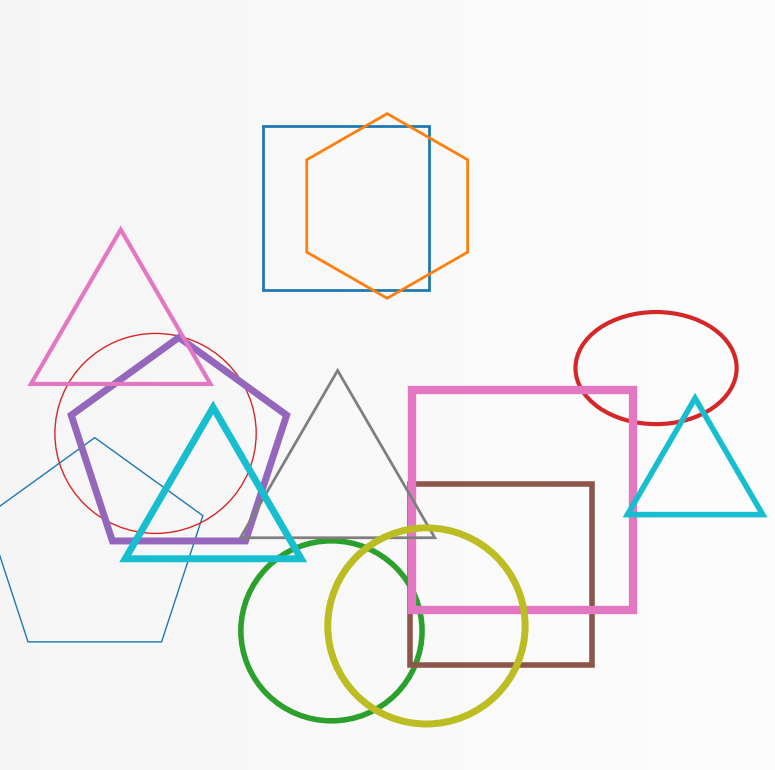[{"shape": "square", "thickness": 1, "radius": 0.53, "center": [0.447, 0.73]}, {"shape": "pentagon", "thickness": 0.5, "radius": 0.73, "center": [0.122, 0.285]}, {"shape": "hexagon", "thickness": 1, "radius": 0.6, "center": [0.5, 0.733]}, {"shape": "circle", "thickness": 2, "radius": 0.58, "center": [0.428, 0.181]}, {"shape": "circle", "thickness": 0.5, "radius": 0.65, "center": [0.201, 0.437]}, {"shape": "oval", "thickness": 1.5, "radius": 0.52, "center": [0.847, 0.522]}, {"shape": "pentagon", "thickness": 2.5, "radius": 0.73, "center": [0.231, 0.416]}, {"shape": "square", "thickness": 2, "radius": 0.59, "center": [0.646, 0.254]}, {"shape": "triangle", "thickness": 1.5, "radius": 0.67, "center": [0.156, 0.568]}, {"shape": "square", "thickness": 3, "radius": 0.71, "center": [0.674, 0.35]}, {"shape": "triangle", "thickness": 1, "radius": 0.72, "center": [0.436, 0.374]}, {"shape": "circle", "thickness": 2.5, "radius": 0.64, "center": [0.55, 0.187]}, {"shape": "triangle", "thickness": 2.5, "radius": 0.66, "center": [0.275, 0.34]}, {"shape": "triangle", "thickness": 2, "radius": 0.5, "center": [0.897, 0.382]}]